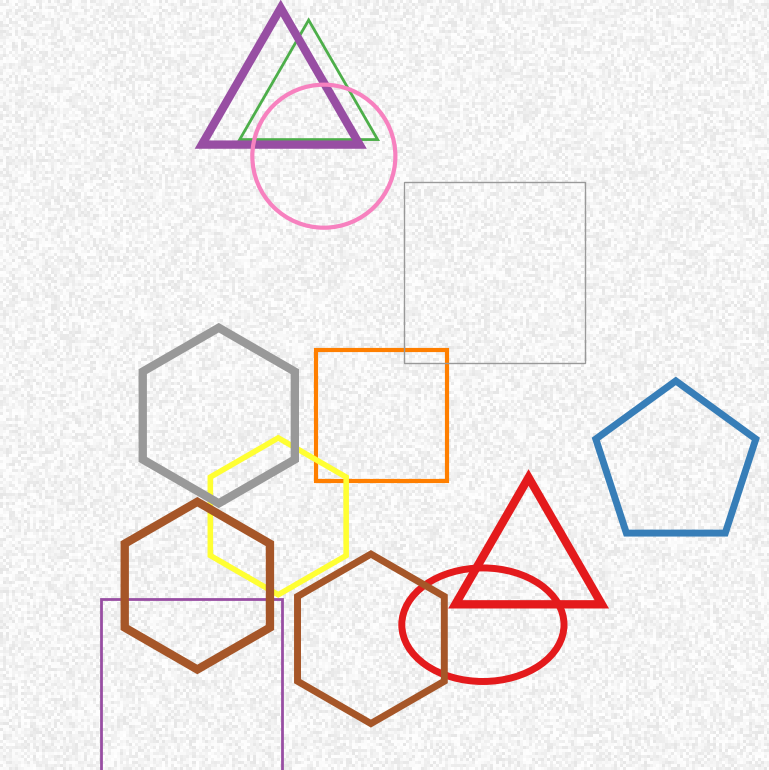[{"shape": "oval", "thickness": 2.5, "radius": 0.53, "center": [0.627, 0.189]}, {"shape": "triangle", "thickness": 3, "radius": 0.55, "center": [0.686, 0.27]}, {"shape": "pentagon", "thickness": 2.5, "radius": 0.55, "center": [0.878, 0.396]}, {"shape": "triangle", "thickness": 1, "radius": 0.52, "center": [0.401, 0.87]}, {"shape": "triangle", "thickness": 3, "radius": 0.59, "center": [0.365, 0.871]}, {"shape": "square", "thickness": 1, "radius": 0.59, "center": [0.249, 0.104]}, {"shape": "square", "thickness": 1.5, "radius": 0.42, "center": [0.496, 0.461]}, {"shape": "hexagon", "thickness": 2, "radius": 0.51, "center": [0.361, 0.329]}, {"shape": "hexagon", "thickness": 3, "radius": 0.54, "center": [0.256, 0.239]}, {"shape": "hexagon", "thickness": 2.5, "radius": 0.55, "center": [0.482, 0.17]}, {"shape": "circle", "thickness": 1.5, "radius": 0.46, "center": [0.421, 0.797]}, {"shape": "hexagon", "thickness": 3, "radius": 0.57, "center": [0.284, 0.46]}, {"shape": "square", "thickness": 0.5, "radius": 0.59, "center": [0.642, 0.646]}]